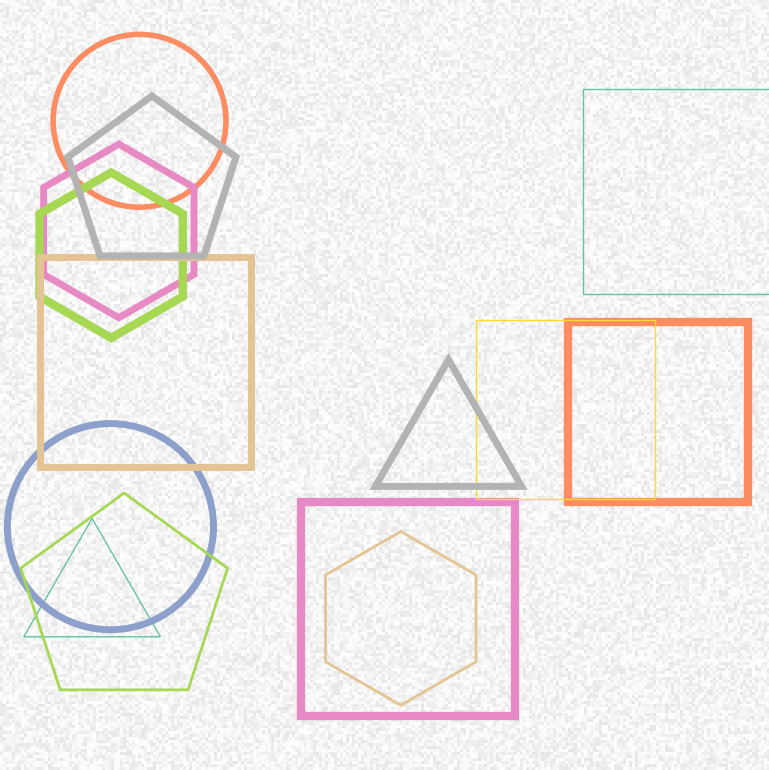[{"shape": "square", "thickness": 0.5, "radius": 0.66, "center": [0.89, 0.751]}, {"shape": "triangle", "thickness": 0.5, "radius": 0.51, "center": [0.12, 0.224]}, {"shape": "circle", "thickness": 2, "radius": 0.56, "center": [0.181, 0.843]}, {"shape": "square", "thickness": 3, "radius": 0.58, "center": [0.855, 0.465]}, {"shape": "circle", "thickness": 2.5, "radius": 0.67, "center": [0.143, 0.316]}, {"shape": "square", "thickness": 3, "radius": 0.7, "center": [0.53, 0.209]}, {"shape": "hexagon", "thickness": 2.5, "radius": 0.56, "center": [0.154, 0.7]}, {"shape": "hexagon", "thickness": 3, "radius": 0.54, "center": [0.144, 0.669]}, {"shape": "pentagon", "thickness": 1, "radius": 0.71, "center": [0.161, 0.218]}, {"shape": "square", "thickness": 0.5, "radius": 0.58, "center": [0.735, 0.468]}, {"shape": "square", "thickness": 2.5, "radius": 0.68, "center": [0.189, 0.53]}, {"shape": "hexagon", "thickness": 1, "radius": 0.56, "center": [0.52, 0.197]}, {"shape": "pentagon", "thickness": 2.5, "radius": 0.57, "center": [0.197, 0.761]}, {"shape": "triangle", "thickness": 2.5, "radius": 0.55, "center": [0.582, 0.423]}]